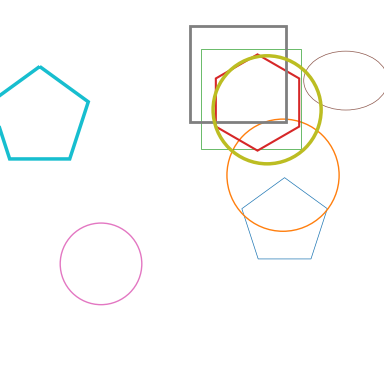[{"shape": "pentagon", "thickness": 0.5, "radius": 0.58, "center": [0.739, 0.422]}, {"shape": "circle", "thickness": 1, "radius": 0.73, "center": [0.735, 0.545]}, {"shape": "square", "thickness": 0.5, "radius": 0.65, "center": [0.652, 0.744]}, {"shape": "hexagon", "thickness": 1.5, "radius": 0.62, "center": [0.669, 0.734]}, {"shape": "oval", "thickness": 0.5, "radius": 0.55, "center": [0.898, 0.791]}, {"shape": "circle", "thickness": 1, "radius": 0.53, "center": [0.262, 0.315]}, {"shape": "square", "thickness": 2, "radius": 0.63, "center": [0.619, 0.808]}, {"shape": "circle", "thickness": 2.5, "radius": 0.7, "center": [0.694, 0.715]}, {"shape": "pentagon", "thickness": 2.5, "radius": 0.66, "center": [0.103, 0.695]}]